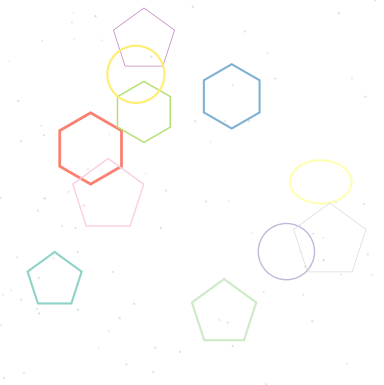[{"shape": "pentagon", "thickness": 1.5, "radius": 0.37, "center": [0.142, 0.272]}, {"shape": "oval", "thickness": 1.5, "radius": 0.4, "center": [0.833, 0.528]}, {"shape": "circle", "thickness": 1, "radius": 0.37, "center": [0.744, 0.346]}, {"shape": "hexagon", "thickness": 2, "radius": 0.46, "center": [0.235, 0.614]}, {"shape": "hexagon", "thickness": 1.5, "radius": 0.42, "center": [0.602, 0.75]}, {"shape": "hexagon", "thickness": 1, "radius": 0.4, "center": [0.374, 0.709]}, {"shape": "pentagon", "thickness": 1, "radius": 0.48, "center": [0.281, 0.491]}, {"shape": "pentagon", "thickness": 0.5, "radius": 0.49, "center": [0.857, 0.374]}, {"shape": "pentagon", "thickness": 0.5, "radius": 0.42, "center": [0.374, 0.896]}, {"shape": "pentagon", "thickness": 1.5, "radius": 0.44, "center": [0.582, 0.187]}, {"shape": "circle", "thickness": 1.5, "radius": 0.37, "center": [0.353, 0.807]}]